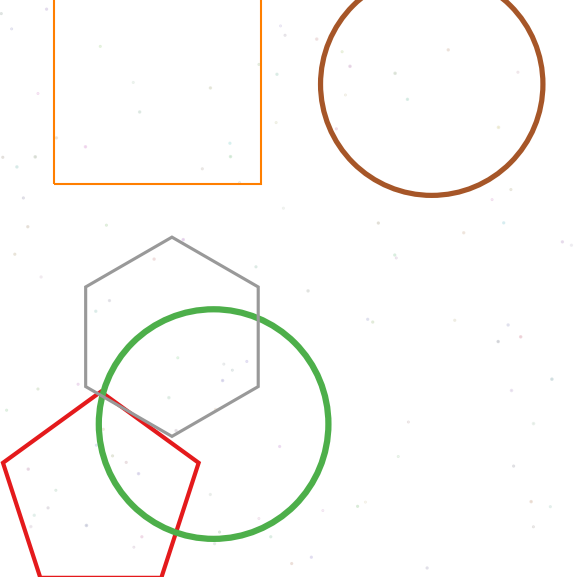[{"shape": "pentagon", "thickness": 2, "radius": 0.89, "center": [0.175, 0.143]}, {"shape": "circle", "thickness": 3, "radius": 0.99, "center": [0.37, 0.265]}, {"shape": "square", "thickness": 1, "radius": 0.9, "center": [0.273, 0.86]}, {"shape": "circle", "thickness": 2.5, "radius": 0.96, "center": [0.748, 0.853]}, {"shape": "hexagon", "thickness": 1.5, "radius": 0.86, "center": [0.298, 0.416]}]